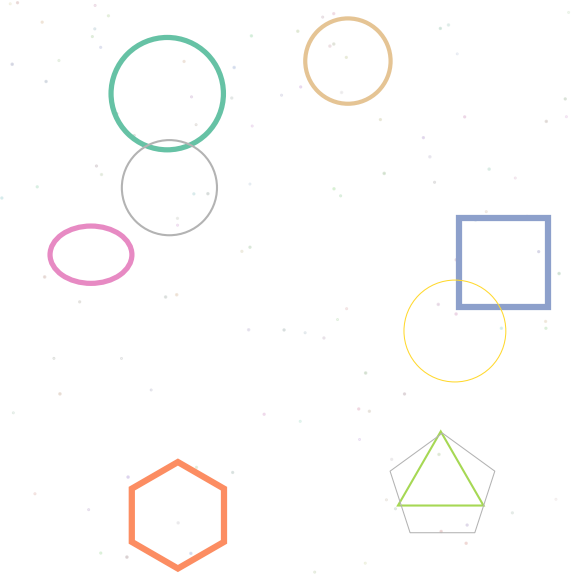[{"shape": "circle", "thickness": 2.5, "radius": 0.49, "center": [0.29, 0.837]}, {"shape": "hexagon", "thickness": 3, "radius": 0.46, "center": [0.308, 0.107]}, {"shape": "square", "thickness": 3, "radius": 0.39, "center": [0.872, 0.544]}, {"shape": "oval", "thickness": 2.5, "radius": 0.35, "center": [0.158, 0.558]}, {"shape": "triangle", "thickness": 1, "radius": 0.43, "center": [0.763, 0.167]}, {"shape": "circle", "thickness": 0.5, "radius": 0.44, "center": [0.788, 0.426]}, {"shape": "circle", "thickness": 2, "radius": 0.37, "center": [0.602, 0.893]}, {"shape": "pentagon", "thickness": 0.5, "radius": 0.48, "center": [0.766, 0.154]}, {"shape": "circle", "thickness": 1, "radius": 0.41, "center": [0.293, 0.674]}]